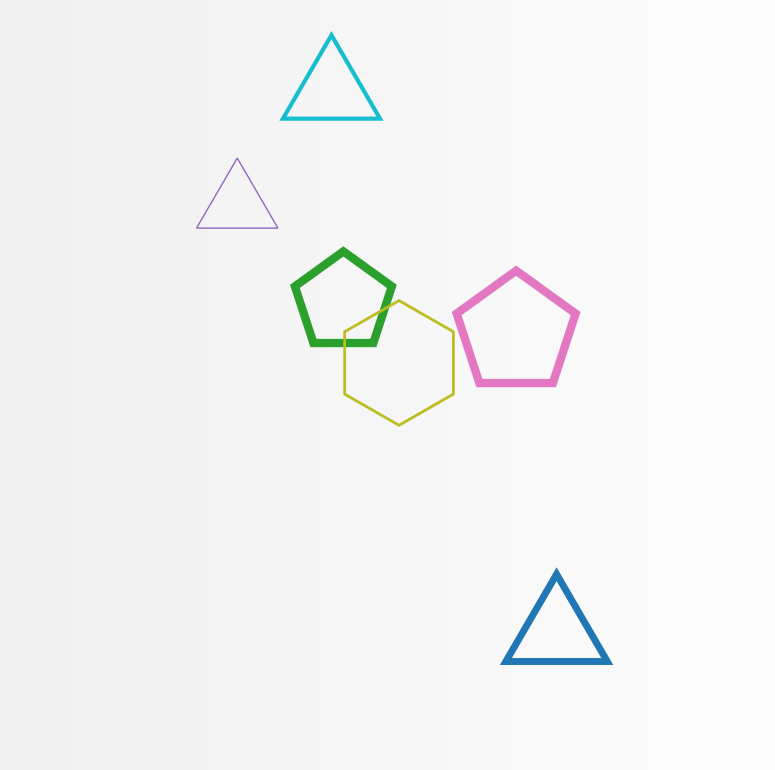[{"shape": "triangle", "thickness": 2.5, "radius": 0.38, "center": [0.718, 0.179]}, {"shape": "pentagon", "thickness": 3, "radius": 0.33, "center": [0.443, 0.608]}, {"shape": "triangle", "thickness": 0.5, "radius": 0.3, "center": [0.306, 0.734]}, {"shape": "pentagon", "thickness": 3, "radius": 0.4, "center": [0.666, 0.568]}, {"shape": "hexagon", "thickness": 1, "radius": 0.4, "center": [0.515, 0.529]}, {"shape": "triangle", "thickness": 1.5, "radius": 0.36, "center": [0.428, 0.882]}]